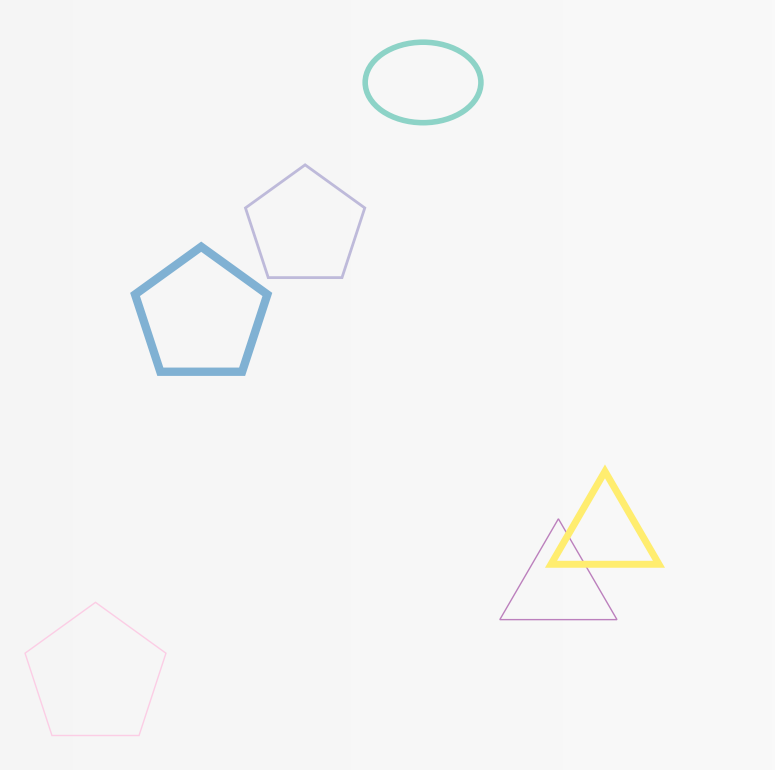[{"shape": "oval", "thickness": 2, "radius": 0.37, "center": [0.546, 0.893]}, {"shape": "pentagon", "thickness": 1, "radius": 0.4, "center": [0.394, 0.705]}, {"shape": "pentagon", "thickness": 3, "radius": 0.45, "center": [0.26, 0.59]}, {"shape": "pentagon", "thickness": 0.5, "radius": 0.48, "center": [0.123, 0.122]}, {"shape": "triangle", "thickness": 0.5, "radius": 0.44, "center": [0.721, 0.239]}, {"shape": "triangle", "thickness": 2.5, "radius": 0.4, "center": [0.781, 0.307]}]